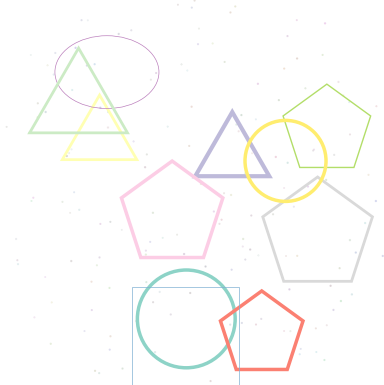[{"shape": "circle", "thickness": 2.5, "radius": 0.63, "center": [0.484, 0.172]}, {"shape": "triangle", "thickness": 2, "radius": 0.56, "center": [0.259, 0.641]}, {"shape": "triangle", "thickness": 3, "radius": 0.56, "center": [0.603, 0.598]}, {"shape": "pentagon", "thickness": 2.5, "radius": 0.56, "center": [0.68, 0.132]}, {"shape": "square", "thickness": 0.5, "radius": 0.7, "center": [0.481, 0.114]}, {"shape": "pentagon", "thickness": 1, "radius": 0.6, "center": [0.849, 0.662]}, {"shape": "pentagon", "thickness": 2.5, "radius": 0.69, "center": [0.447, 0.443]}, {"shape": "pentagon", "thickness": 2, "radius": 0.75, "center": [0.825, 0.39]}, {"shape": "oval", "thickness": 0.5, "radius": 0.68, "center": [0.278, 0.813]}, {"shape": "triangle", "thickness": 2, "radius": 0.73, "center": [0.204, 0.728]}, {"shape": "circle", "thickness": 2.5, "radius": 0.53, "center": [0.742, 0.582]}]